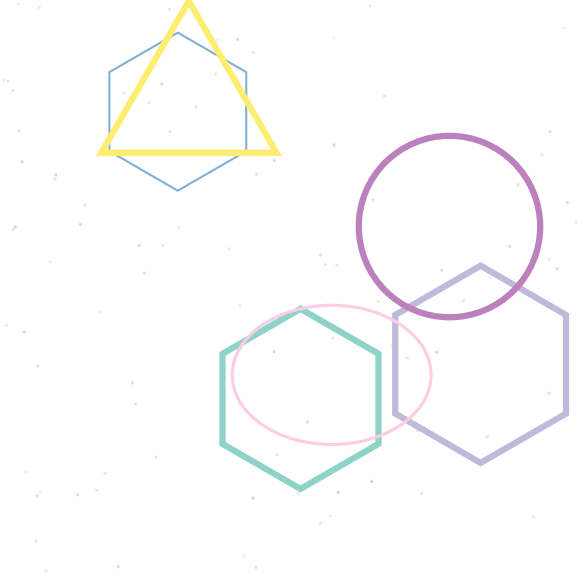[{"shape": "hexagon", "thickness": 3, "radius": 0.78, "center": [0.52, 0.308]}, {"shape": "hexagon", "thickness": 3, "radius": 0.85, "center": [0.832, 0.368]}, {"shape": "hexagon", "thickness": 1, "radius": 0.68, "center": [0.308, 0.806]}, {"shape": "oval", "thickness": 1.5, "radius": 0.86, "center": [0.574, 0.35]}, {"shape": "circle", "thickness": 3, "radius": 0.79, "center": [0.778, 0.607]}, {"shape": "triangle", "thickness": 3, "radius": 0.88, "center": [0.327, 0.822]}]